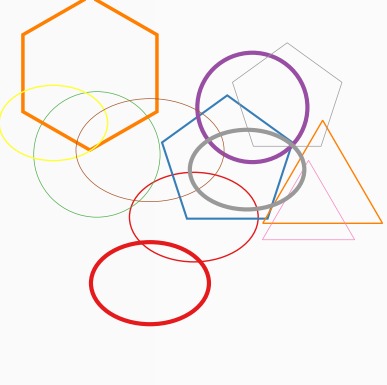[{"shape": "oval", "thickness": 3, "radius": 0.76, "center": [0.387, 0.264]}, {"shape": "oval", "thickness": 1, "radius": 0.83, "center": [0.5, 0.436]}, {"shape": "pentagon", "thickness": 1.5, "radius": 0.88, "center": [0.586, 0.575]}, {"shape": "circle", "thickness": 0.5, "radius": 0.82, "center": [0.25, 0.599]}, {"shape": "circle", "thickness": 3, "radius": 0.71, "center": [0.651, 0.721]}, {"shape": "hexagon", "thickness": 2.5, "radius": 1.0, "center": [0.232, 0.81]}, {"shape": "triangle", "thickness": 1, "radius": 0.89, "center": [0.833, 0.509]}, {"shape": "oval", "thickness": 1, "radius": 0.7, "center": [0.138, 0.681]}, {"shape": "oval", "thickness": 0.5, "radius": 0.96, "center": [0.387, 0.61]}, {"shape": "triangle", "thickness": 0.5, "radius": 0.69, "center": [0.796, 0.446]}, {"shape": "pentagon", "thickness": 0.5, "radius": 0.74, "center": [0.741, 0.74]}, {"shape": "oval", "thickness": 3, "radius": 0.74, "center": [0.638, 0.559]}]